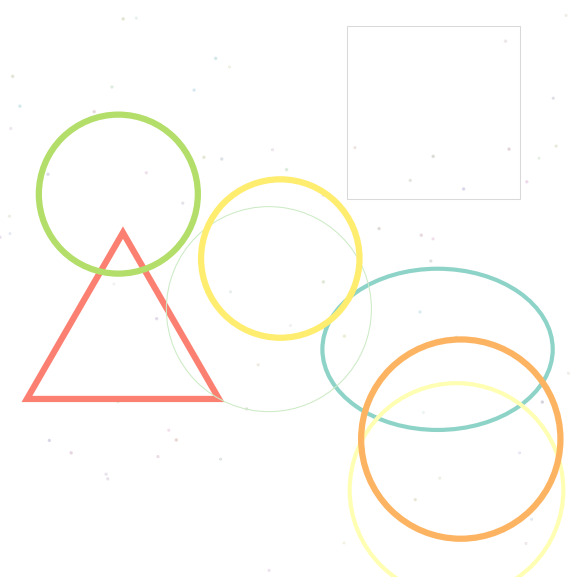[{"shape": "oval", "thickness": 2, "radius": 1.0, "center": [0.758, 0.394]}, {"shape": "circle", "thickness": 2, "radius": 0.92, "center": [0.79, 0.151]}, {"shape": "triangle", "thickness": 3, "radius": 0.96, "center": [0.213, 0.404]}, {"shape": "circle", "thickness": 3, "radius": 0.86, "center": [0.798, 0.239]}, {"shape": "circle", "thickness": 3, "radius": 0.69, "center": [0.205, 0.663]}, {"shape": "square", "thickness": 0.5, "radius": 0.75, "center": [0.751, 0.805]}, {"shape": "circle", "thickness": 0.5, "radius": 0.89, "center": [0.466, 0.464]}, {"shape": "circle", "thickness": 3, "radius": 0.69, "center": [0.485, 0.551]}]